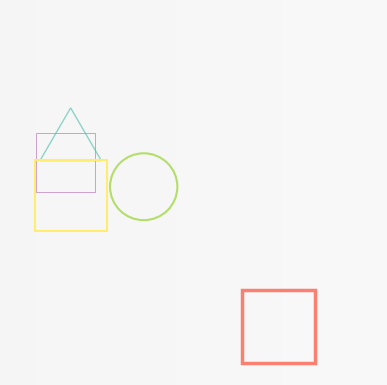[{"shape": "triangle", "thickness": 1, "radius": 0.46, "center": [0.182, 0.629]}, {"shape": "square", "thickness": 2.5, "radius": 0.47, "center": [0.718, 0.153]}, {"shape": "circle", "thickness": 1.5, "radius": 0.43, "center": [0.371, 0.515]}, {"shape": "square", "thickness": 0.5, "radius": 0.38, "center": [0.168, 0.577]}, {"shape": "square", "thickness": 1.5, "radius": 0.46, "center": [0.184, 0.492]}]